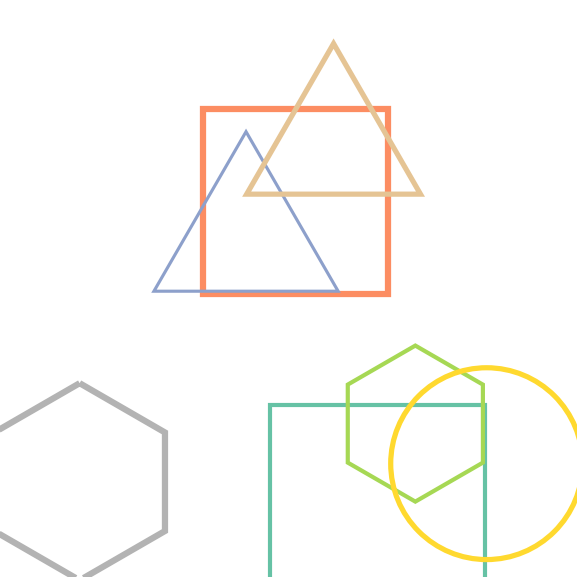[{"shape": "square", "thickness": 2, "radius": 0.93, "center": [0.654, 0.113]}, {"shape": "square", "thickness": 3, "radius": 0.8, "center": [0.512, 0.65]}, {"shape": "triangle", "thickness": 1.5, "radius": 0.92, "center": [0.426, 0.587]}, {"shape": "hexagon", "thickness": 2, "radius": 0.68, "center": [0.719, 0.266]}, {"shape": "circle", "thickness": 2.5, "radius": 0.83, "center": [0.843, 0.196]}, {"shape": "triangle", "thickness": 2.5, "radius": 0.87, "center": [0.578, 0.75]}, {"shape": "hexagon", "thickness": 3, "radius": 0.85, "center": [0.138, 0.165]}]